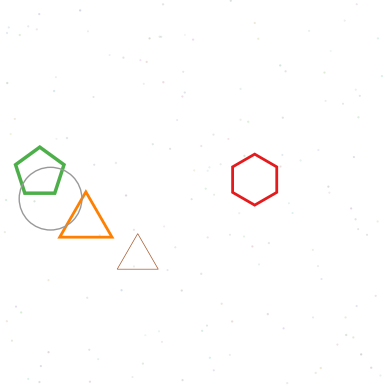[{"shape": "hexagon", "thickness": 2, "radius": 0.33, "center": [0.662, 0.533]}, {"shape": "pentagon", "thickness": 2.5, "radius": 0.33, "center": [0.103, 0.552]}, {"shape": "triangle", "thickness": 2, "radius": 0.39, "center": [0.223, 0.423]}, {"shape": "triangle", "thickness": 0.5, "radius": 0.31, "center": [0.358, 0.332]}, {"shape": "circle", "thickness": 1, "radius": 0.41, "center": [0.131, 0.484]}]